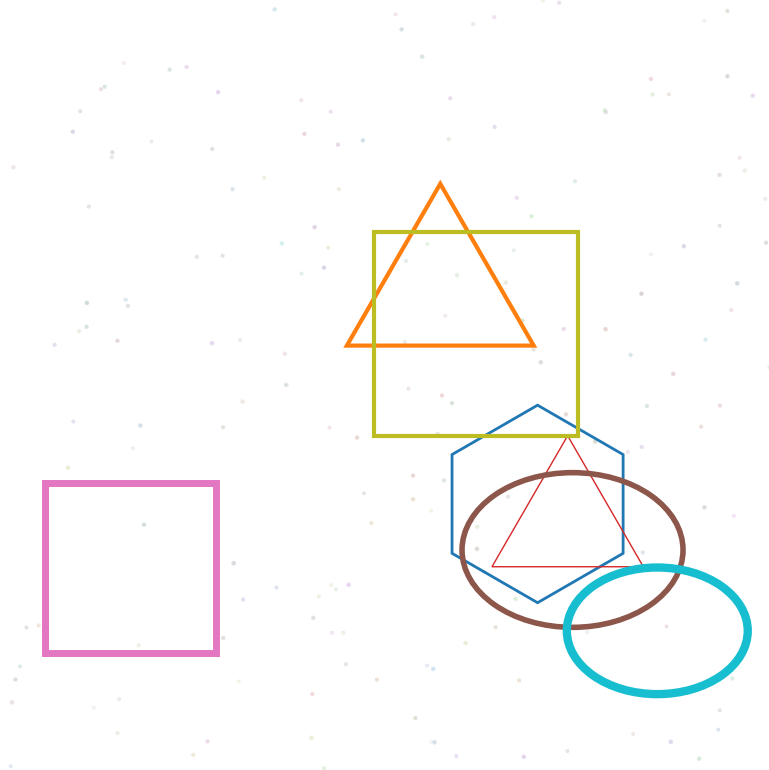[{"shape": "hexagon", "thickness": 1, "radius": 0.64, "center": [0.698, 0.346]}, {"shape": "triangle", "thickness": 1.5, "radius": 0.7, "center": [0.572, 0.621]}, {"shape": "triangle", "thickness": 0.5, "radius": 0.57, "center": [0.737, 0.321]}, {"shape": "oval", "thickness": 2, "radius": 0.72, "center": [0.744, 0.286]}, {"shape": "square", "thickness": 2.5, "radius": 0.55, "center": [0.169, 0.262]}, {"shape": "square", "thickness": 1.5, "radius": 0.66, "center": [0.618, 0.567]}, {"shape": "oval", "thickness": 3, "radius": 0.59, "center": [0.854, 0.181]}]